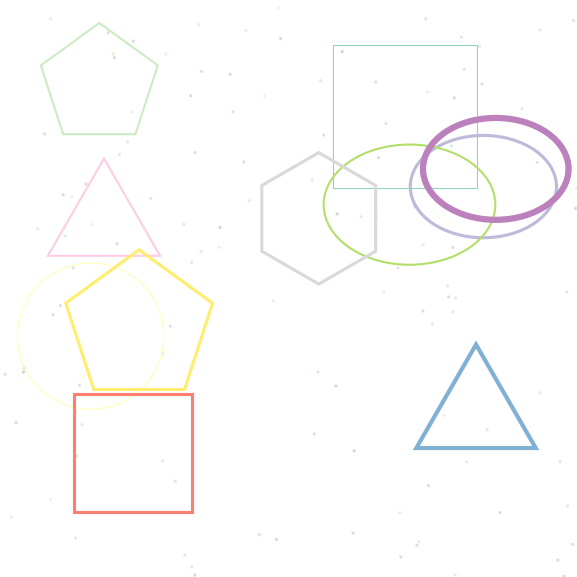[{"shape": "square", "thickness": 0.5, "radius": 0.62, "center": [0.701, 0.797]}, {"shape": "circle", "thickness": 0.5, "radius": 0.63, "center": [0.157, 0.417]}, {"shape": "oval", "thickness": 1.5, "radius": 0.63, "center": [0.837, 0.676]}, {"shape": "square", "thickness": 1.5, "radius": 0.51, "center": [0.23, 0.215]}, {"shape": "triangle", "thickness": 2, "radius": 0.6, "center": [0.824, 0.283]}, {"shape": "oval", "thickness": 1, "radius": 0.74, "center": [0.709, 0.645]}, {"shape": "triangle", "thickness": 1, "radius": 0.56, "center": [0.18, 0.612]}, {"shape": "hexagon", "thickness": 1.5, "radius": 0.57, "center": [0.552, 0.621]}, {"shape": "oval", "thickness": 3, "radius": 0.63, "center": [0.858, 0.707]}, {"shape": "pentagon", "thickness": 1, "radius": 0.53, "center": [0.172, 0.853]}, {"shape": "pentagon", "thickness": 1.5, "radius": 0.67, "center": [0.241, 0.433]}]